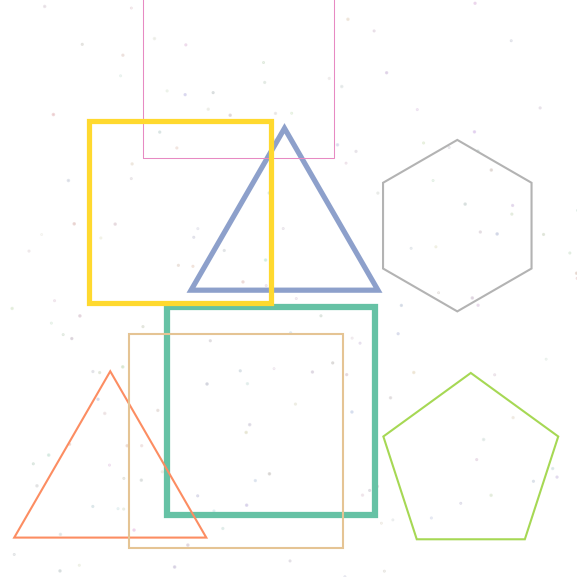[{"shape": "square", "thickness": 3, "radius": 0.9, "center": [0.47, 0.287]}, {"shape": "triangle", "thickness": 1, "radius": 0.96, "center": [0.191, 0.164]}, {"shape": "triangle", "thickness": 2.5, "radius": 0.93, "center": [0.493, 0.59]}, {"shape": "square", "thickness": 0.5, "radius": 0.82, "center": [0.413, 0.89]}, {"shape": "pentagon", "thickness": 1, "radius": 0.8, "center": [0.815, 0.194]}, {"shape": "square", "thickness": 2.5, "radius": 0.79, "center": [0.312, 0.633]}, {"shape": "square", "thickness": 1, "radius": 0.93, "center": [0.408, 0.235]}, {"shape": "hexagon", "thickness": 1, "radius": 0.74, "center": [0.792, 0.608]}]